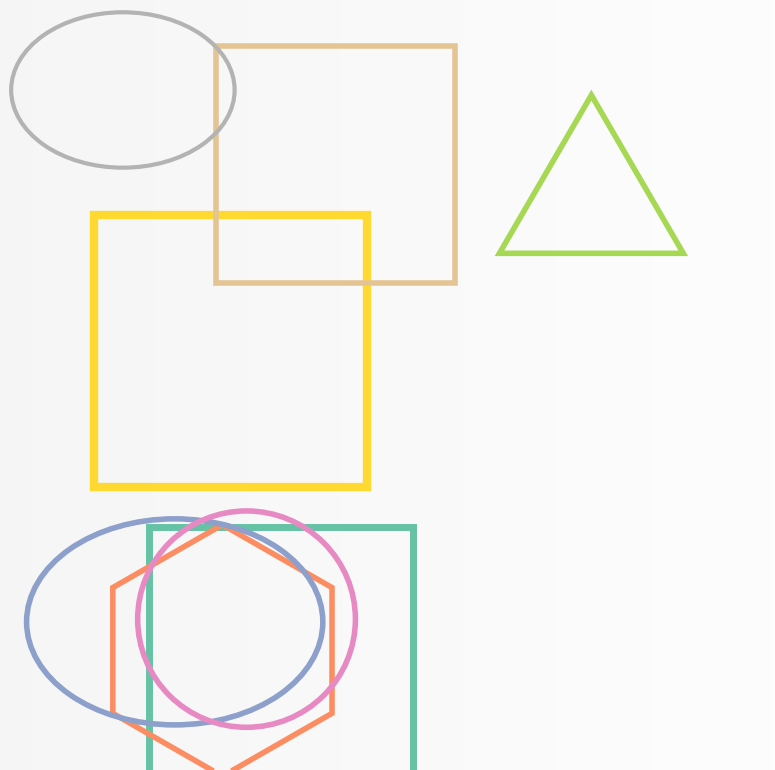[{"shape": "square", "thickness": 2.5, "radius": 0.85, "center": [0.363, 0.145]}, {"shape": "hexagon", "thickness": 2, "radius": 0.82, "center": [0.287, 0.155]}, {"shape": "oval", "thickness": 2, "radius": 0.96, "center": [0.225, 0.192]}, {"shape": "circle", "thickness": 2, "radius": 0.7, "center": [0.318, 0.196]}, {"shape": "triangle", "thickness": 2, "radius": 0.68, "center": [0.763, 0.74]}, {"shape": "square", "thickness": 3, "radius": 0.88, "center": [0.298, 0.544]}, {"shape": "square", "thickness": 2, "radius": 0.77, "center": [0.432, 0.787]}, {"shape": "oval", "thickness": 1.5, "radius": 0.72, "center": [0.159, 0.883]}]